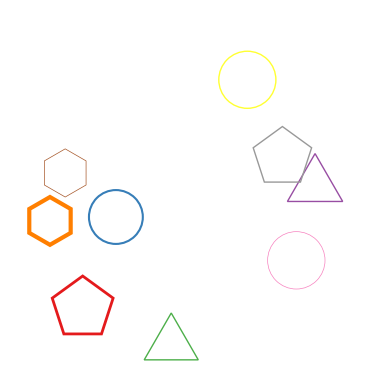[{"shape": "pentagon", "thickness": 2, "radius": 0.42, "center": [0.215, 0.2]}, {"shape": "circle", "thickness": 1.5, "radius": 0.35, "center": [0.301, 0.436]}, {"shape": "triangle", "thickness": 1, "radius": 0.41, "center": [0.445, 0.106]}, {"shape": "triangle", "thickness": 1, "radius": 0.41, "center": [0.818, 0.518]}, {"shape": "hexagon", "thickness": 3, "radius": 0.31, "center": [0.13, 0.426]}, {"shape": "circle", "thickness": 1, "radius": 0.37, "center": [0.642, 0.793]}, {"shape": "hexagon", "thickness": 0.5, "radius": 0.31, "center": [0.169, 0.551]}, {"shape": "circle", "thickness": 0.5, "radius": 0.37, "center": [0.77, 0.324]}, {"shape": "pentagon", "thickness": 1, "radius": 0.4, "center": [0.734, 0.592]}]